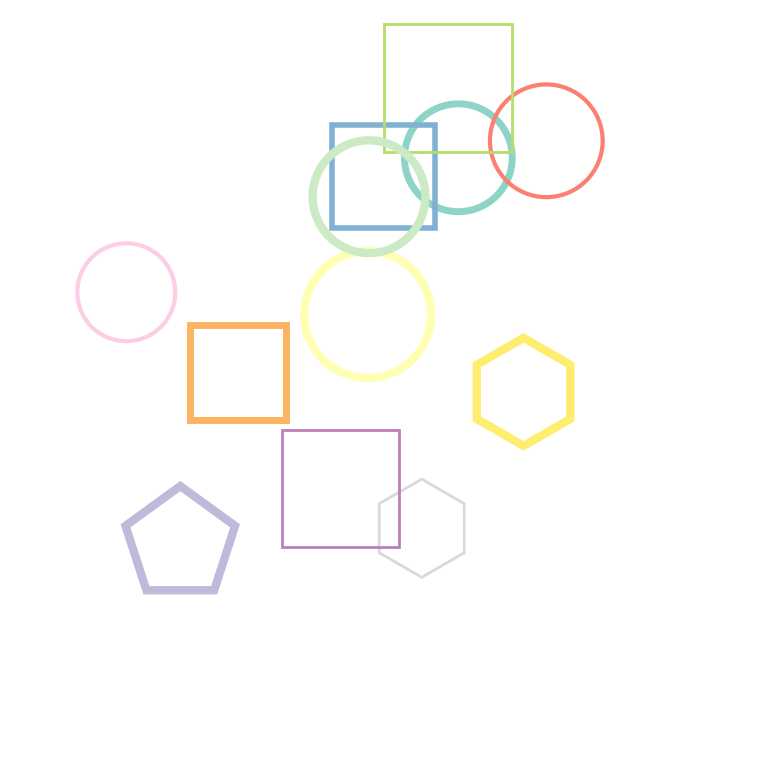[{"shape": "circle", "thickness": 2.5, "radius": 0.35, "center": [0.595, 0.795]}, {"shape": "circle", "thickness": 3, "radius": 0.41, "center": [0.478, 0.591]}, {"shape": "pentagon", "thickness": 3, "radius": 0.37, "center": [0.234, 0.294]}, {"shape": "circle", "thickness": 1.5, "radius": 0.37, "center": [0.709, 0.817]}, {"shape": "square", "thickness": 2, "radius": 0.33, "center": [0.498, 0.771]}, {"shape": "square", "thickness": 2.5, "radius": 0.31, "center": [0.309, 0.516]}, {"shape": "square", "thickness": 1, "radius": 0.42, "center": [0.581, 0.885]}, {"shape": "circle", "thickness": 1.5, "radius": 0.32, "center": [0.164, 0.62]}, {"shape": "hexagon", "thickness": 1, "radius": 0.32, "center": [0.548, 0.314]}, {"shape": "square", "thickness": 1, "radius": 0.38, "center": [0.442, 0.366]}, {"shape": "circle", "thickness": 3, "radius": 0.37, "center": [0.479, 0.745]}, {"shape": "hexagon", "thickness": 3, "radius": 0.35, "center": [0.68, 0.491]}]